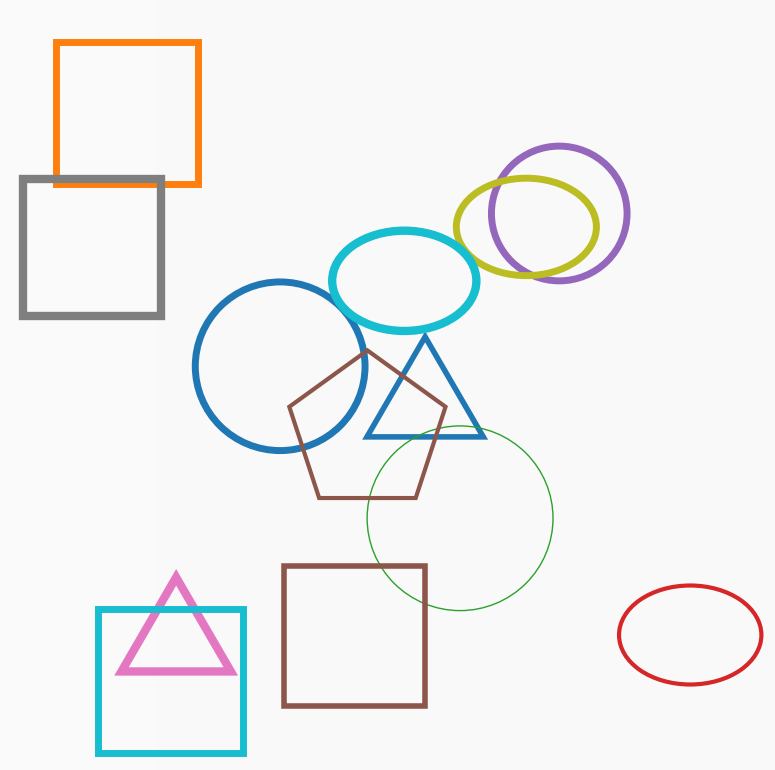[{"shape": "circle", "thickness": 2.5, "radius": 0.55, "center": [0.361, 0.524]}, {"shape": "triangle", "thickness": 2, "radius": 0.43, "center": [0.549, 0.476]}, {"shape": "square", "thickness": 2.5, "radius": 0.46, "center": [0.164, 0.853]}, {"shape": "circle", "thickness": 0.5, "radius": 0.6, "center": [0.594, 0.327]}, {"shape": "oval", "thickness": 1.5, "radius": 0.46, "center": [0.891, 0.175]}, {"shape": "circle", "thickness": 2.5, "radius": 0.44, "center": [0.722, 0.723]}, {"shape": "square", "thickness": 2, "radius": 0.46, "center": [0.458, 0.174]}, {"shape": "pentagon", "thickness": 1.5, "radius": 0.53, "center": [0.474, 0.439]}, {"shape": "triangle", "thickness": 3, "radius": 0.41, "center": [0.227, 0.169]}, {"shape": "square", "thickness": 3, "radius": 0.45, "center": [0.118, 0.678]}, {"shape": "oval", "thickness": 2.5, "radius": 0.45, "center": [0.679, 0.705]}, {"shape": "oval", "thickness": 3, "radius": 0.47, "center": [0.522, 0.635]}, {"shape": "square", "thickness": 2.5, "radius": 0.47, "center": [0.22, 0.116]}]